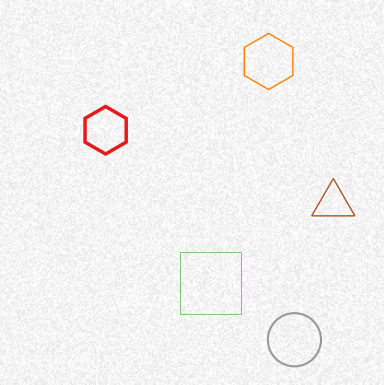[{"shape": "hexagon", "thickness": 2.5, "radius": 0.31, "center": [0.274, 0.662]}, {"shape": "square", "thickness": 0.5, "radius": 0.4, "center": [0.546, 0.265]}, {"shape": "hexagon", "thickness": 1, "radius": 0.36, "center": [0.698, 0.84]}, {"shape": "triangle", "thickness": 1, "radius": 0.32, "center": [0.866, 0.472]}, {"shape": "circle", "thickness": 1.5, "radius": 0.35, "center": [0.765, 0.118]}]